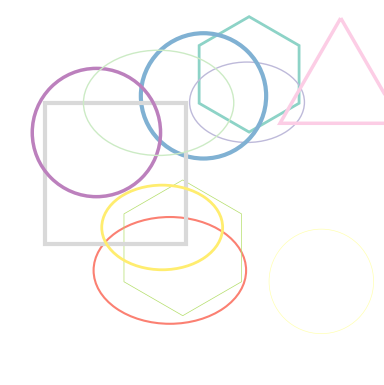[{"shape": "hexagon", "thickness": 2, "radius": 0.75, "center": [0.647, 0.807]}, {"shape": "circle", "thickness": 0.5, "radius": 0.68, "center": [0.835, 0.269]}, {"shape": "oval", "thickness": 1, "radius": 0.75, "center": [0.642, 0.734]}, {"shape": "oval", "thickness": 1.5, "radius": 0.99, "center": [0.441, 0.298]}, {"shape": "circle", "thickness": 3, "radius": 0.81, "center": [0.529, 0.751]}, {"shape": "hexagon", "thickness": 0.5, "radius": 0.88, "center": [0.475, 0.356]}, {"shape": "triangle", "thickness": 2.5, "radius": 0.91, "center": [0.885, 0.771]}, {"shape": "square", "thickness": 3, "radius": 0.91, "center": [0.301, 0.55]}, {"shape": "circle", "thickness": 2.5, "radius": 0.83, "center": [0.25, 0.656]}, {"shape": "oval", "thickness": 1, "radius": 0.98, "center": [0.412, 0.733]}, {"shape": "oval", "thickness": 2, "radius": 0.78, "center": [0.421, 0.409]}]